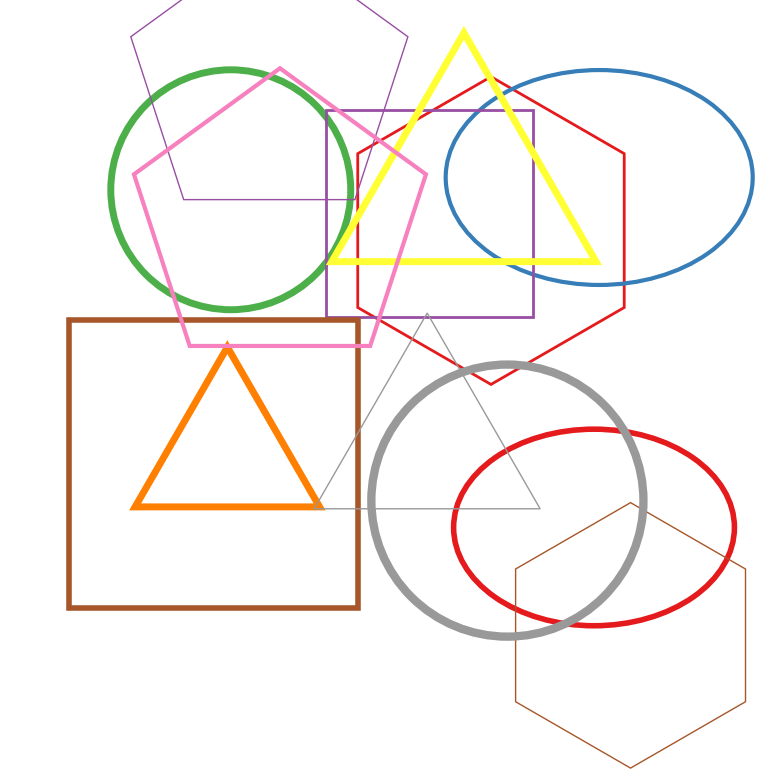[{"shape": "oval", "thickness": 2, "radius": 0.91, "center": [0.771, 0.315]}, {"shape": "hexagon", "thickness": 1, "radius": 1.0, "center": [0.638, 0.701]}, {"shape": "oval", "thickness": 1.5, "radius": 1.0, "center": [0.778, 0.769]}, {"shape": "circle", "thickness": 2.5, "radius": 0.78, "center": [0.3, 0.754]}, {"shape": "pentagon", "thickness": 0.5, "radius": 0.95, "center": [0.35, 0.894]}, {"shape": "square", "thickness": 1, "radius": 0.67, "center": [0.558, 0.723]}, {"shape": "triangle", "thickness": 2.5, "radius": 0.69, "center": [0.295, 0.411]}, {"shape": "triangle", "thickness": 2.5, "radius": 0.99, "center": [0.602, 0.759]}, {"shape": "square", "thickness": 2, "radius": 0.94, "center": [0.277, 0.397]}, {"shape": "hexagon", "thickness": 0.5, "radius": 0.86, "center": [0.819, 0.175]}, {"shape": "pentagon", "thickness": 1.5, "radius": 1.0, "center": [0.364, 0.712]}, {"shape": "triangle", "thickness": 0.5, "radius": 0.85, "center": [0.555, 0.424]}, {"shape": "circle", "thickness": 3, "radius": 0.88, "center": [0.659, 0.35]}]